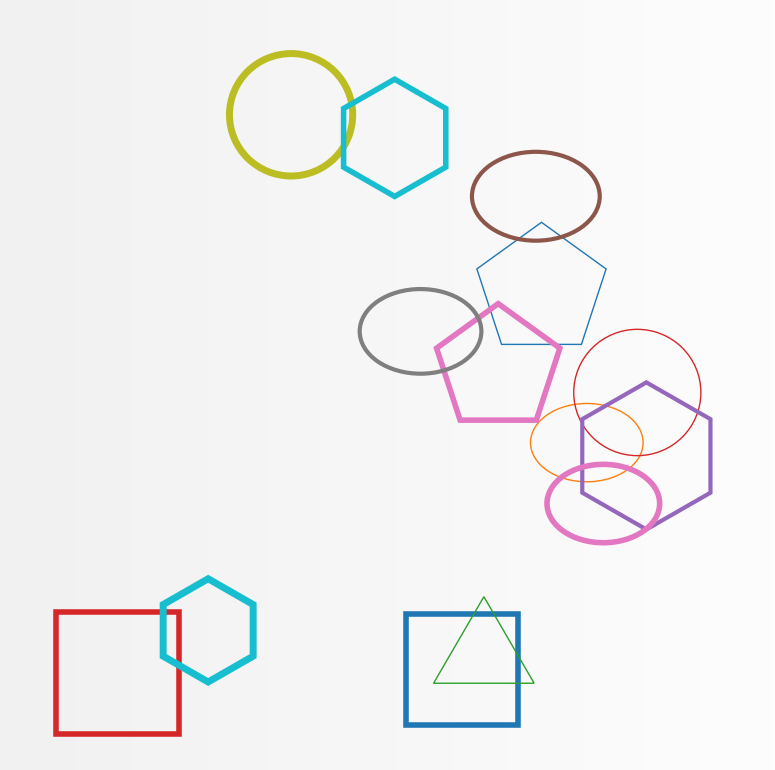[{"shape": "pentagon", "thickness": 0.5, "radius": 0.44, "center": [0.699, 0.624]}, {"shape": "square", "thickness": 2, "radius": 0.36, "center": [0.596, 0.131]}, {"shape": "oval", "thickness": 0.5, "radius": 0.36, "center": [0.757, 0.425]}, {"shape": "triangle", "thickness": 0.5, "radius": 0.37, "center": [0.624, 0.15]}, {"shape": "square", "thickness": 2, "radius": 0.4, "center": [0.151, 0.126]}, {"shape": "circle", "thickness": 0.5, "radius": 0.41, "center": [0.822, 0.49]}, {"shape": "hexagon", "thickness": 1.5, "radius": 0.48, "center": [0.834, 0.408]}, {"shape": "oval", "thickness": 1.5, "radius": 0.41, "center": [0.691, 0.745]}, {"shape": "pentagon", "thickness": 2, "radius": 0.42, "center": [0.643, 0.522]}, {"shape": "oval", "thickness": 2, "radius": 0.36, "center": [0.778, 0.346]}, {"shape": "oval", "thickness": 1.5, "radius": 0.39, "center": [0.543, 0.57]}, {"shape": "circle", "thickness": 2.5, "radius": 0.4, "center": [0.376, 0.851]}, {"shape": "hexagon", "thickness": 2.5, "radius": 0.34, "center": [0.269, 0.181]}, {"shape": "hexagon", "thickness": 2, "radius": 0.38, "center": [0.509, 0.821]}]